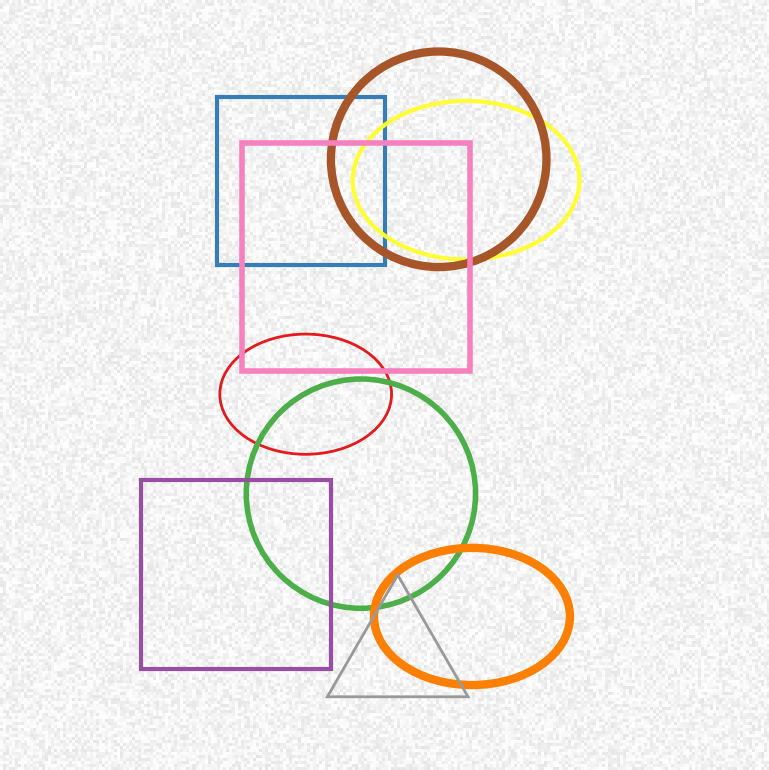[{"shape": "oval", "thickness": 1, "radius": 0.56, "center": [0.397, 0.488]}, {"shape": "square", "thickness": 1.5, "radius": 0.55, "center": [0.391, 0.765]}, {"shape": "circle", "thickness": 2, "radius": 0.74, "center": [0.469, 0.359]}, {"shape": "square", "thickness": 1.5, "radius": 0.62, "center": [0.306, 0.254]}, {"shape": "oval", "thickness": 3, "radius": 0.64, "center": [0.613, 0.199]}, {"shape": "oval", "thickness": 1.5, "radius": 0.74, "center": [0.605, 0.766]}, {"shape": "circle", "thickness": 3, "radius": 0.7, "center": [0.57, 0.793]}, {"shape": "square", "thickness": 2, "radius": 0.74, "center": [0.463, 0.666]}, {"shape": "triangle", "thickness": 1, "radius": 0.53, "center": [0.516, 0.148]}]